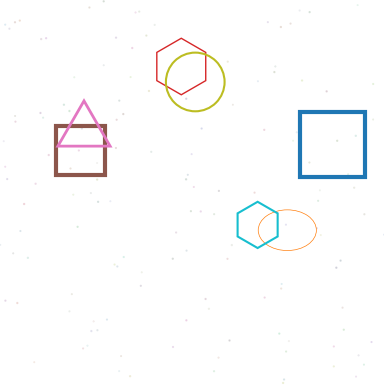[{"shape": "square", "thickness": 3, "radius": 0.42, "center": [0.864, 0.625]}, {"shape": "oval", "thickness": 0.5, "radius": 0.38, "center": [0.746, 0.402]}, {"shape": "hexagon", "thickness": 1, "radius": 0.37, "center": [0.471, 0.827]}, {"shape": "square", "thickness": 3, "radius": 0.31, "center": [0.209, 0.609]}, {"shape": "triangle", "thickness": 2, "radius": 0.39, "center": [0.218, 0.66]}, {"shape": "circle", "thickness": 1.5, "radius": 0.38, "center": [0.507, 0.787]}, {"shape": "hexagon", "thickness": 1.5, "radius": 0.3, "center": [0.669, 0.416]}]